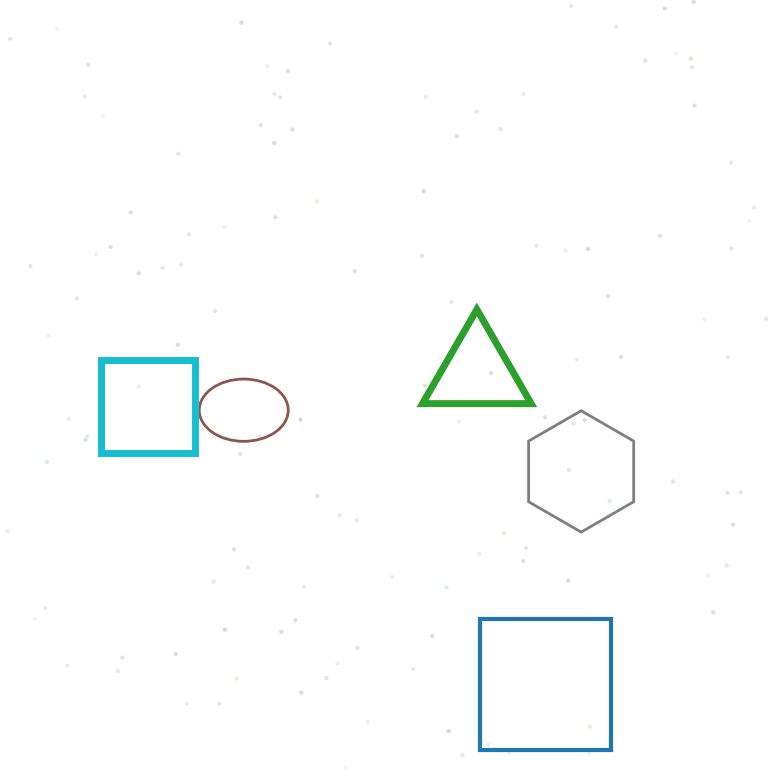[{"shape": "square", "thickness": 1.5, "radius": 0.43, "center": [0.709, 0.111]}, {"shape": "triangle", "thickness": 2.5, "radius": 0.41, "center": [0.619, 0.517]}, {"shape": "oval", "thickness": 1, "radius": 0.29, "center": [0.317, 0.467]}, {"shape": "hexagon", "thickness": 1, "radius": 0.39, "center": [0.755, 0.388]}, {"shape": "square", "thickness": 2.5, "radius": 0.3, "center": [0.192, 0.472]}]